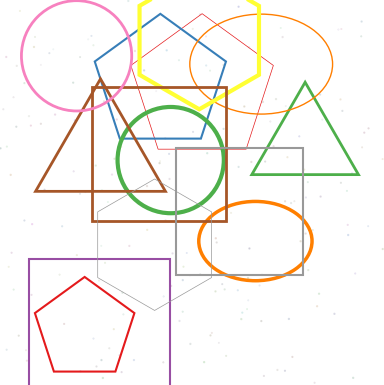[{"shape": "pentagon", "thickness": 1.5, "radius": 0.68, "center": [0.22, 0.145]}, {"shape": "pentagon", "thickness": 0.5, "radius": 0.97, "center": [0.525, 0.77]}, {"shape": "pentagon", "thickness": 1.5, "radius": 0.9, "center": [0.417, 0.785]}, {"shape": "circle", "thickness": 3, "radius": 0.69, "center": [0.443, 0.584]}, {"shape": "triangle", "thickness": 2, "radius": 0.8, "center": [0.793, 0.626]}, {"shape": "square", "thickness": 1.5, "radius": 0.92, "center": [0.258, 0.143]}, {"shape": "oval", "thickness": 1, "radius": 0.93, "center": [0.678, 0.833]}, {"shape": "oval", "thickness": 2.5, "radius": 0.74, "center": [0.663, 0.374]}, {"shape": "hexagon", "thickness": 3, "radius": 0.9, "center": [0.518, 0.895]}, {"shape": "triangle", "thickness": 2, "radius": 0.97, "center": [0.261, 0.6]}, {"shape": "square", "thickness": 2, "radius": 0.87, "center": [0.412, 0.6]}, {"shape": "circle", "thickness": 2, "radius": 0.72, "center": [0.199, 0.855]}, {"shape": "square", "thickness": 1.5, "radius": 0.83, "center": [0.623, 0.45]}, {"shape": "hexagon", "thickness": 0.5, "radius": 0.85, "center": [0.402, 0.364]}]